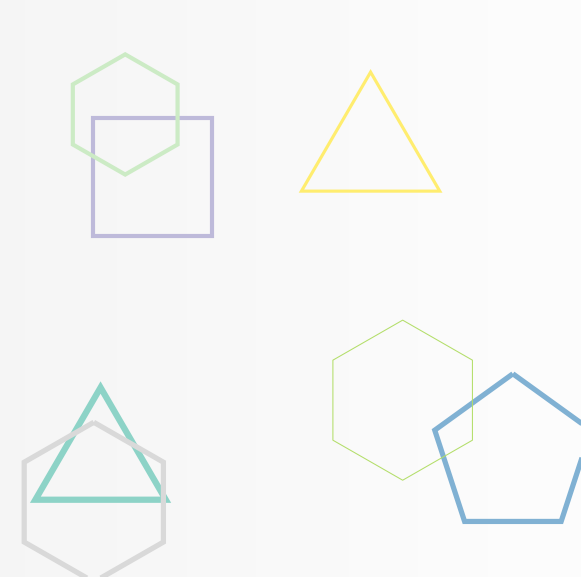[{"shape": "triangle", "thickness": 3, "radius": 0.65, "center": [0.173, 0.199]}, {"shape": "square", "thickness": 2, "radius": 0.51, "center": [0.262, 0.692]}, {"shape": "pentagon", "thickness": 2.5, "radius": 0.71, "center": [0.882, 0.211]}, {"shape": "hexagon", "thickness": 0.5, "radius": 0.69, "center": [0.693, 0.306]}, {"shape": "hexagon", "thickness": 2.5, "radius": 0.69, "center": [0.161, 0.13]}, {"shape": "hexagon", "thickness": 2, "radius": 0.52, "center": [0.215, 0.801]}, {"shape": "triangle", "thickness": 1.5, "radius": 0.69, "center": [0.638, 0.737]}]